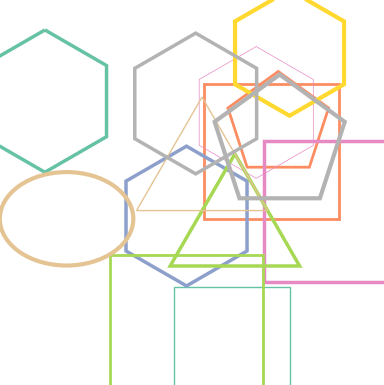[{"shape": "hexagon", "thickness": 2.5, "radius": 0.92, "center": [0.117, 0.737]}, {"shape": "square", "thickness": 1, "radius": 0.75, "center": [0.602, 0.103]}, {"shape": "pentagon", "thickness": 2, "radius": 0.69, "center": [0.723, 0.677]}, {"shape": "square", "thickness": 2, "radius": 0.88, "center": [0.705, 0.607]}, {"shape": "hexagon", "thickness": 2.5, "radius": 0.91, "center": [0.484, 0.439]}, {"shape": "hexagon", "thickness": 0.5, "radius": 0.86, "center": [0.666, 0.708]}, {"shape": "square", "thickness": 2.5, "radius": 0.92, "center": [0.869, 0.451]}, {"shape": "square", "thickness": 2, "radius": 0.99, "center": [0.485, 0.139]}, {"shape": "triangle", "thickness": 2.5, "radius": 0.97, "center": [0.61, 0.406]}, {"shape": "hexagon", "thickness": 3, "radius": 0.82, "center": [0.752, 0.863]}, {"shape": "triangle", "thickness": 1, "radius": 0.98, "center": [0.525, 0.551]}, {"shape": "oval", "thickness": 3, "radius": 0.87, "center": [0.173, 0.432]}, {"shape": "hexagon", "thickness": 2.5, "radius": 0.91, "center": [0.508, 0.731]}, {"shape": "pentagon", "thickness": 3, "radius": 0.89, "center": [0.726, 0.629]}]